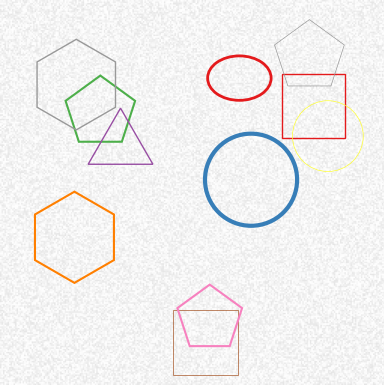[{"shape": "oval", "thickness": 2, "radius": 0.41, "center": [0.622, 0.797]}, {"shape": "square", "thickness": 1, "radius": 0.41, "center": [0.814, 0.725]}, {"shape": "circle", "thickness": 3, "radius": 0.6, "center": [0.652, 0.533]}, {"shape": "pentagon", "thickness": 1.5, "radius": 0.47, "center": [0.261, 0.709]}, {"shape": "triangle", "thickness": 1, "radius": 0.49, "center": [0.313, 0.622]}, {"shape": "hexagon", "thickness": 1.5, "radius": 0.59, "center": [0.193, 0.384]}, {"shape": "circle", "thickness": 0.5, "radius": 0.46, "center": [0.852, 0.646]}, {"shape": "square", "thickness": 0.5, "radius": 0.42, "center": [0.533, 0.11]}, {"shape": "pentagon", "thickness": 1.5, "radius": 0.44, "center": [0.545, 0.172]}, {"shape": "hexagon", "thickness": 1, "radius": 0.59, "center": [0.198, 0.78]}, {"shape": "pentagon", "thickness": 0.5, "radius": 0.48, "center": [0.804, 0.854]}]